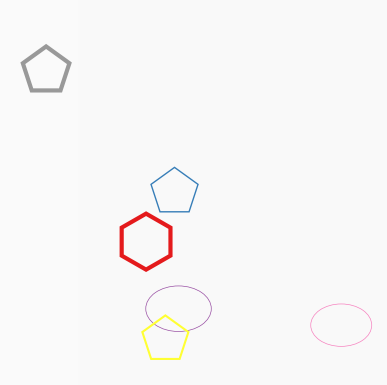[{"shape": "hexagon", "thickness": 3, "radius": 0.36, "center": [0.377, 0.372]}, {"shape": "pentagon", "thickness": 1, "radius": 0.32, "center": [0.45, 0.501]}, {"shape": "oval", "thickness": 0.5, "radius": 0.42, "center": [0.461, 0.198]}, {"shape": "pentagon", "thickness": 1.5, "radius": 0.31, "center": [0.427, 0.118]}, {"shape": "oval", "thickness": 0.5, "radius": 0.39, "center": [0.881, 0.155]}, {"shape": "pentagon", "thickness": 3, "radius": 0.32, "center": [0.119, 0.816]}]